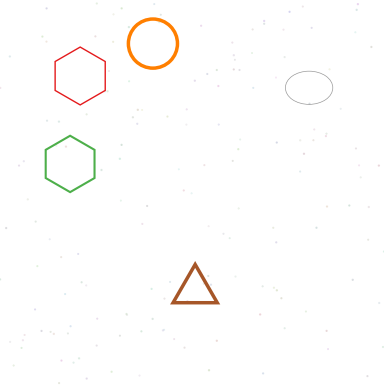[{"shape": "hexagon", "thickness": 1, "radius": 0.38, "center": [0.208, 0.803]}, {"shape": "hexagon", "thickness": 1.5, "radius": 0.37, "center": [0.182, 0.574]}, {"shape": "circle", "thickness": 2.5, "radius": 0.32, "center": [0.397, 0.887]}, {"shape": "triangle", "thickness": 2.5, "radius": 0.33, "center": [0.507, 0.247]}, {"shape": "oval", "thickness": 0.5, "radius": 0.31, "center": [0.803, 0.772]}]